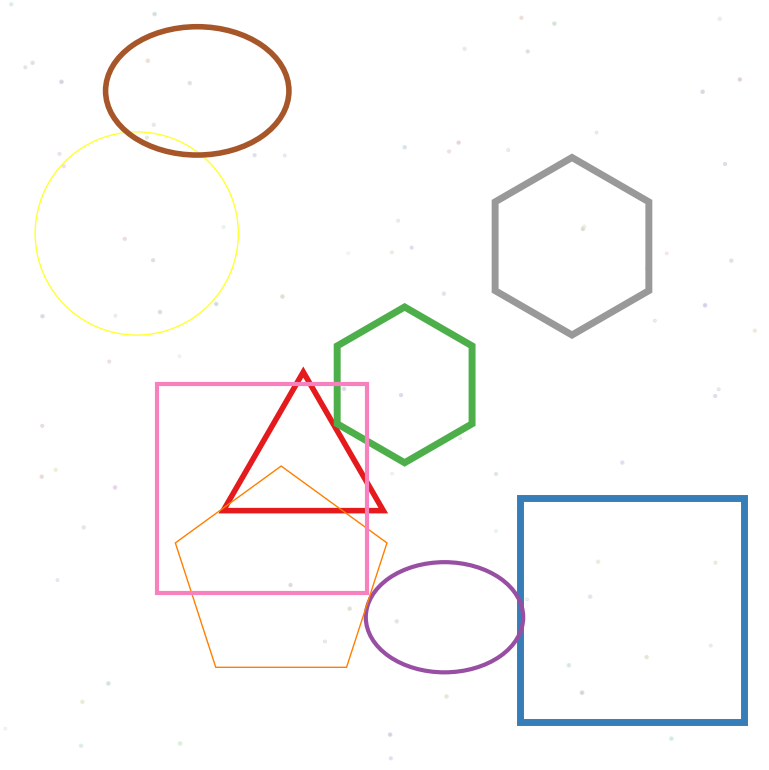[{"shape": "triangle", "thickness": 2, "radius": 0.6, "center": [0.394, 0.397]}, {"shape": "square", "thickness": 2.5, "radius": 0.73, "center": [0.821, 0.208]}, {"shape": "hexagon", "thickness": 2.5, "radius": 0.51, "center": [0.525, 0.5]}, {"shape": "oval", "thickness": 1.5, "radius": 0.51, "center": [0.577, 0.198]}, {"shape": "pentagon", "thickness": 0.5, "radius": 0.72, "center": [0.365, 0.25]}, {"shape": "circle", "thickness": 0.5, "radius": 0.66, "center": [0.178, 0.697]}, {"shape": "oval", "thickness": 2, "radius": 0.6, "center": [0.256, 0.882]}, {"shape": "square", "thickness": 1.5, "radius": 0.68, "center": [0.34, 0.365]}, {"shape": "hexagon", "thickness": 2.5, "radius": 0.58, "center": [0.743, 0.68]}]